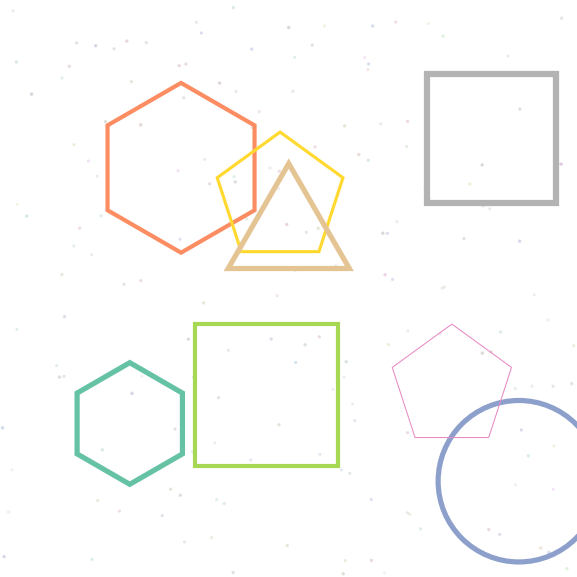[{"shape": "hexagon", "thickness": 2.5, "radius": 0.53, "center": [0.225, 0.266]}, {"shape": "hexagon", "thickness": 2, "radius": 0.73, "center": [0.313, 0.709]}, {"shape": "circle", "thickness": 2.5, "radius": 0.7, "center": [0.898, 0.166]}, {"shape": "pentagon", "thickness": 0.5, "radius": 0.54, "center": [0.782, 0.329]}, {"shape": "square", "thickness": 2, "radius": 0.62, "center": [0.461, 0.315]}, {"shape": "pentagon", "thickness": 1.5, "radius": 0.57, "center": [0.485, 0.656]}, {"shape": "triangle", "thickness": 2.5, "radius": 0.61, "center": [0.5, 0.595]}, {"shape": "square", "thickness": 3, "radius": 0.56, "center": [0.85, 0.759]}]